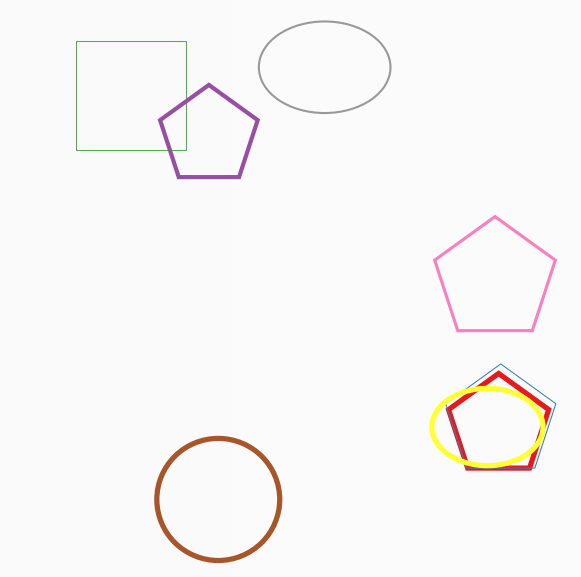[{"shape": "pentagon", "thickness": 2.5, "radius": 0.45, "center": [0.858, 0.262]}, {"shape": "pentagon", "thickness": 0.5, "radius": 0.5, "center": [0.861, 0.269]}, {"shape": "square", "thickness": 0.5, "radius": 0.47, "center": [0.225, 0.834]}, {"shape": "pentagon", "thickness": 2, "radius": 0.44, "center": [0.359, 0.764]}, {"shape": "oval", "thickness": 2.5, "radius": 0.48, "center": [0.839, 0.26]}, {"shape": "circle", "thickness": 2.5, "radius": 0.53, "center": [0.376, 0.134]}, {"shape": "pentagon", "thickness": 1.5, "radius": 0.55, "center": [0.852, 0.515]}, {"shape": "oval", "thickness": 1, "radius": 0.57, "center": [0.559, 0.883]}]